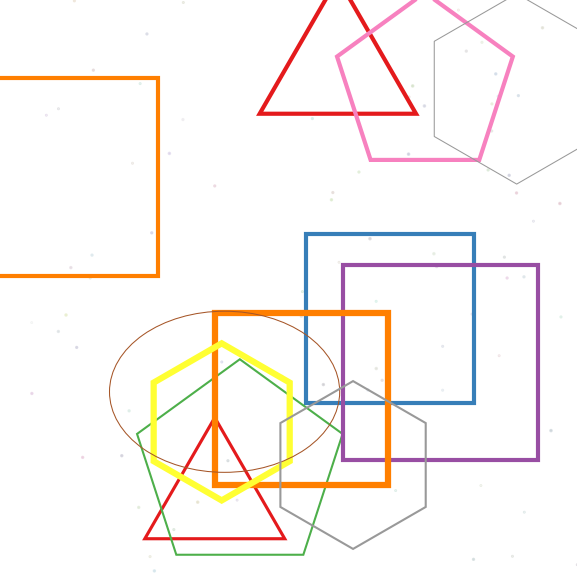[{"shape": "triangle", "thickness": 1.5, "radius": 0.7, "center": [0.372, 0.136]}, {"shape": "triangle", "thickness": 2, "radius": 0.78, "center": [0.585, 0.88]}, {"shape": "square", "thickness": 2, "radius": 0.73, "center": [0.675, 0.447]}, {"shape": "pentagon", "thickness": 1, "radius": 0.94, "center": [0.415, 0.19]}, {"shape": "square", "thickness": 2, "radius": 0.84, "center": [0.763, 0.372]}, {"shape": "square", "thickness": 3, "radius": 0.75, "center": [0.522, 0.308]}, {"shape": "square", "thickness": 2, "radius": 0.86, "center": [0.102, 0.692]}, {"shape": "hexagon", "thickness": 3, "radius": 0.68, "center": [0.384, 0.269]}, {"shape": "oval", "thickness": 0.5, "radius": 1.0, "center": [0.389, 0.321]}, {"shape": "pentagon", "thickness": 2, "radius": 0.8, "center": [0.736, 0.852]}, {"shape": "hexagon", "thickness": 1, "radius": 0.73, "center": [0.611, 0.194]}, {"shape": "hexagon", "thickness": 0.5, "radius": 0.82, "center": [0.895, 0.845]}]